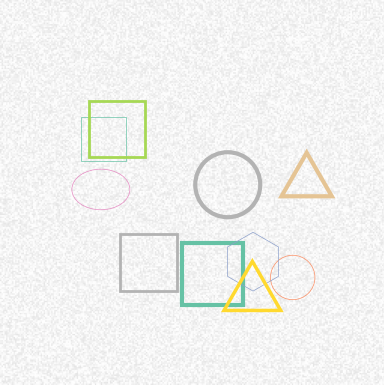[{"shape": "square", "thickness": 0.5, "radius": 0.29, "center": [0.269, 0.639]}, {"shape": "square", "thickness": 3, "radius": 0.4, "center": [0.552, 0.289]}, {"shape": "circle", "thickness": 0.5, "radius": 0.29, "center": [0.76, 0.279]}, {"shape": "hexagon", "thickness": 0.5, "radius": 0.38, "center": [0.657, 0.32]}, {"shape": "oval", "thickness": 0.5, "radius": 0.38, "center": [0.262, 0.508]}, {"shape": "square", "thickness": 2, "radius": 0.37, "center": [0.304, 0.664]}, {"shape": "triangle", "thickness": 2.5, "radius": 0.43, "center": [0.655, 0.236]}, {"shape": "triangle", "thickness": 3, "radius": 0.38, "center": [0.797, 0.528]}, {"shape": "circle", "thickness": 3, "radius": 0.42, "center": [0.592, 0.52]}, {"shape": "square", "thickness": 2, "radius": 0.37, "center": [0.385, 0.318]}]